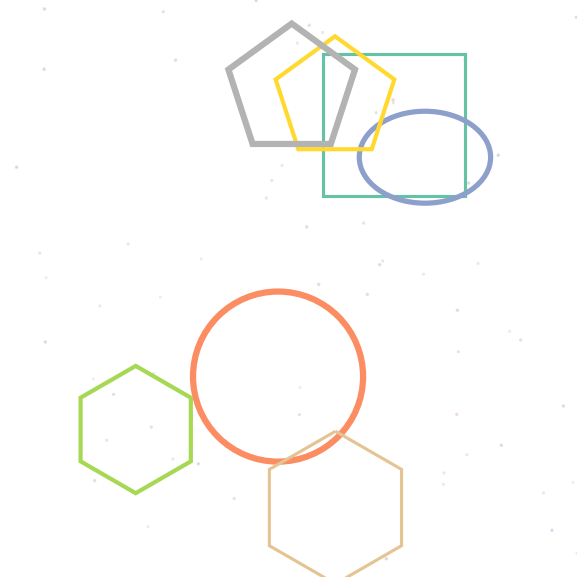[{"shape": "square", "thickness": 1.5, "radius": 0.61, "center": [0.682, 0.783]}, {"shape": "circle", "thickness": 3, "radius": 0.74, "center": [0.481, 0.347]}, {"shape": "oval", "thickness": 2.5, "radius": 0.57, "center": [0.736, 0.727]}, {"shape": "hexagon", "thickness": 2, "radius": 0.55, "center": [0.235, 0.255]}, {"shape": "pentagon", "thickness": 2, "radius": 0.54, "center": [0.58, 0.828]}, {"shape": "hexagon", "thickness": 1.5, "radius": 0.66, "center": [0.581, 0.12]}, {"shape": "pentagon", "thickness": 3, "radius": 0.58, "center": [0.505, 0.843]}]